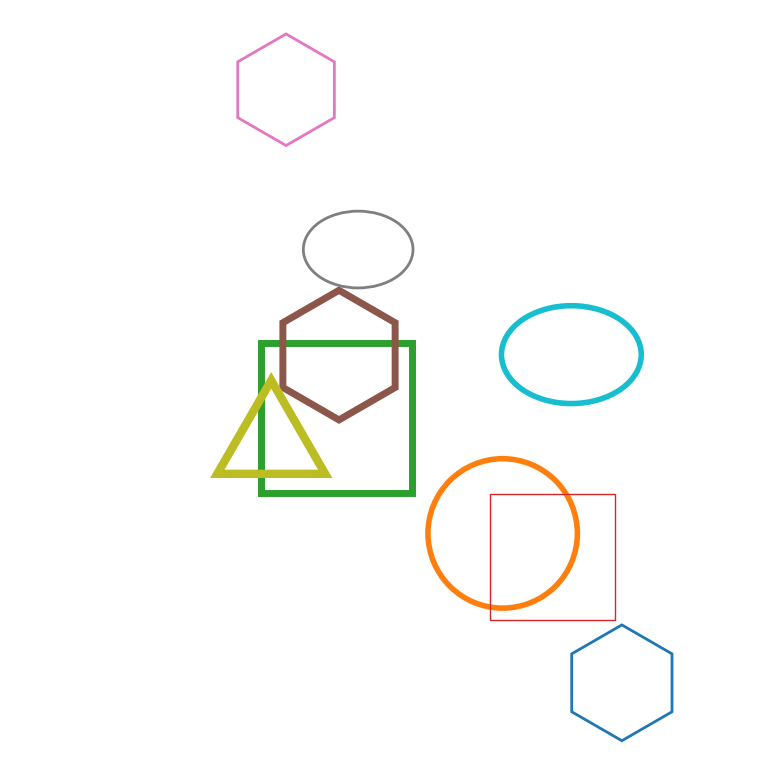[{"shape": "hexagon", "thickness": 1, "radius": 0.38, "center": [0.808, 0.113]}, {"shape": "circle", "thickness": 2, "radius": 0.49, "center": [0.653, 0.307]}, {"shape": "square", "thickness": 2.5, "radius": 0.49, "center": [0.437, 0.457]}, {"shape": "square", "thickness": 0.5, "radius": 0.41, "center": [0.718, 0.277]}, {"shape": "hexagon", "thickness": 2.5, "radius": 0.42, "center": [0.44, 0.539]}, {"shape": "hexagon", "thickness": 1, "radius": 0.36, "center": [0.372, 0.883]}, {"shape": "oval", "thickness": 1, "radius": 0.36, "center": [0.465, 0.676]}, {"shape": "triangle", "thickness": 3, "radius": 0.4, "center": [0.352, 0.425]}, {"shape": "oval", "thickness": 2, "radius": 0.45, "center": [0.742, 0.539]}]